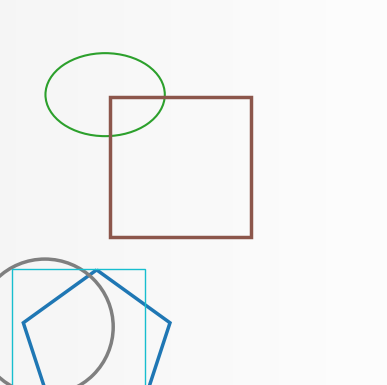[{"shape": "pentagon", "thickness": 2.5, "radius": 0.99, "center": [0.249, 0.1]}, {"shape": "oval", "thickness": 1.5, "radius": 0.77, "center": [0.271, 0.754]}, {"shape": "square", "thickness": 2.5, "radius": 0.91, "center": [0.465, 0.566]}, {"shape": "circle", "thickness": 2.5, "radius": 0.88, "center": [0.116, 0.151]}, {"shape": "square", "thickness": 1, "radius": 0.85, "center": [0.202, 0.131]}]